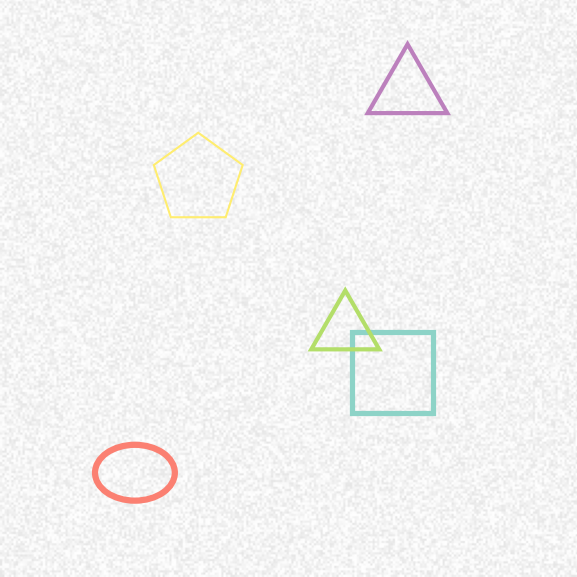[{"shape": "square", "thickness": 2.5, "radius": 0.35, "center": [0.679, 0.355]}, {"shape": "oval", "thickness": 3, "radius": 0.35, "center": [0.234, 0.181]}, {"shape": "triangle", "thickness": 2, "radius": 0.34, "center": [0.598, 0.428]}, {"shape": "triangle", "thickness": 2, "radius": 0.4, "center": [0.706, 0.843]}, {"shape": "pentagon", "thickness": 1, "radius": 0.4, "center": [0.343, 0.688]}]